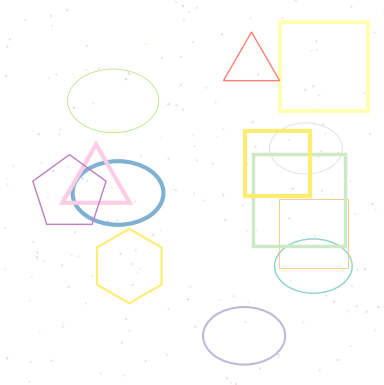[{"shape": "oval", "thickness": 1, "radius": 0.5, "center": [0.814, 0.309]}, {"shape": "square", "thickness": 3, "radius": 0.57, "center": [0.841, 0.827]}, {"shape": "oval", "thickness": 1.5, "radius": 0.53, "center": [0.634, 0.128]}, {"shape": "triangle", "thickness": 1, "radius": 0.42, "center": [0.653, 0.833]}, {"shape": "oval", "thickness": 3, "radius": 0.59, "center": [0.306, 0.499]}, {"shape": "square", "thickness": 0.5, "radius": 0.45, "center": [0.815, 0.393]}, {"shape": "oval", "thickness": 0.5, "radius": 0.59, "center": [0.294, 0.738]}, {"shape": "triangle", "thickness": 3, "radius": 0.51, "center": [0.25, 0.524]}, {"shape": "oval", "thickness": 0.5, "radius": 0.47, "center": [0.795, 0.614]}, {"shape": "pentagon", "thickness": 1, "radius": 0.5, "center": [0.18, 0.498]}, {"shape": "square", "thickness": 2.5, "radius": 0.6, "center": [0.776, 0.481]}, {"shape": "hexagon", "thickness": 1.5, "radius": 0.48, "center": [0.336, 0.309]}, {"shape": "square", "thickness": 3, "radius": 0.42, "center": [0.721, 0.575]}]